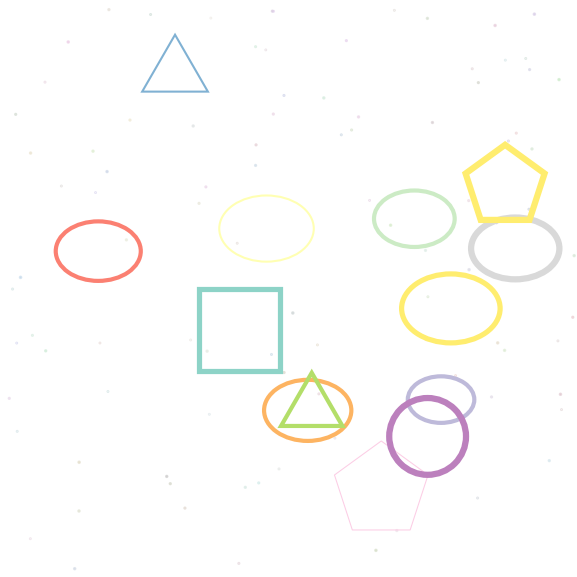[{"shape": "square", "thickness": 2.5, "radius": 0.35, "center": [0.415, 0.427]}, {"shape": "oval", "thickness": 1, "radius": 0.41, "center": [0.462, 0.603]}, {"shape": "oval", "thickness": 2, "radius": 0.29, "center": [0.764, 0.307]}, {"shape": "oval", "thickness": 2, "radius": 0.37, "center": [0.17, 0.564]}, {"shape": "triangle", "thickness": 1, "radius": 0.33, "center": [0.303, 0.873]}, {"shape": "oval", "thickness": 2, "radius": 0.38, "center": [0.533, 0.289]}, {"shape": "triangle", "thickness": 2, "radius": 0.31, "center": [0.54, 0.292]}, {"shape": "pentagon", "thickness": 0.5, "radius": 0.43, "center": [0.66, 0.15]}, {"shape": "oval", "thickness": 3, "radius": 0.38, "center": [0.892, 0.569]}, {"shape": "circle", "thickness": 3, "radius": 0.33, "center": [0.74, 0.243]}, {"shape": "oval", "thickness": 2, "radius": 0.35, "center": [0.717, 0.62]}, {"shape": "oval", "thickness": 2.5, "radius": 0.43, "center": [0.781, 0.465]}, {"shape": "pentagon", "thickness": 3, "radius": 0.36, "center": [0.875, 0.676]}]